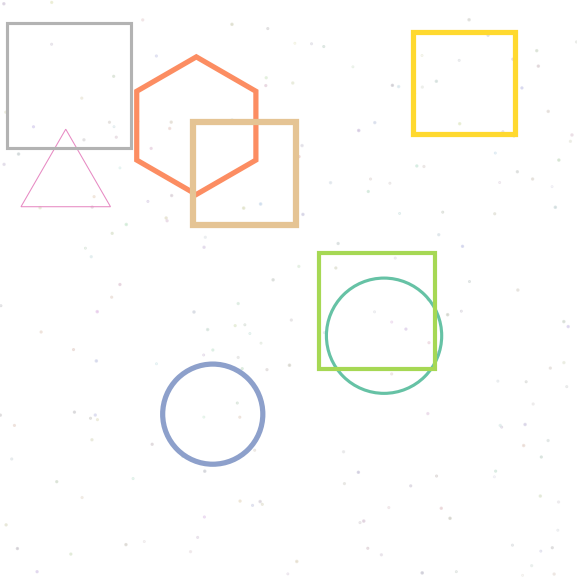[{"shape": "circle", "thickness": 1.5, "radius": 0.5, "center": [0.665, 0.418]}, {"shape": "hexagon", "thickness": 2.5, "radius": 0.6, "center": [0.34, 0.782]}, {"shape": "circle", "thickness": 2.5, "radius": 0.43, "center": [0.368, 0.282]}, {"shape": "triangle", "thickness": 0.5, "radius": 0.45, "center": [0.114, 0.686]}, {"shape": "square", "thickness": 2, "radius": 0.5, "center": [0.653, 0.461]}, {"shape": "square", "thickness": 2.5, "radius": 0.44, "center": [0.804, 0.855]}, {"shape": "square", "thickness": 3, "radius": 0.45, "center": [0.423, 0.699]}, {"shape": "square", "thickness": 1.5, "radius": 0.54, "center": [0.119, 0.851]}]